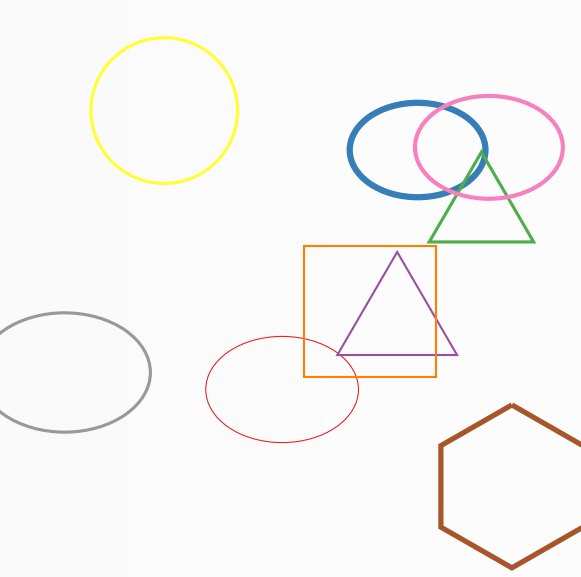[{"shape": "oval", "thickness": 0.5, "radius": 0.66, "center": [0.485, 0.325]}, {"shape": "oval", "thickness": 3, "radius": 0.58, "center": [0.718, 0.739]}, {"shape": "triangle", "thickness": 1.5, "radius": 0.52, "center": [0.828, 0.632]}, {"shape": "triangle", "thickness": 1, "radius": 0.59, "center": [0.683, 0.444]}, {"shape": "square", "thickness": 1, "radius": 0.57, "center": [0.636, 0.46]}, {"shape": "circle", "thickness": 1.5, "radius": 0.63, "center": [0.283, 0.808]}, {"shape": "hexagon", "thickness": 2.5, "radius": 0.71, "center": [0.881, 0.157]}, {"shape": "oval", "thickness": 2, "radius": 0.64, "center": [0.841, 0.744]}, {"shape": "oval", "thickness": 1.5, "radius": 0.74, "center": [0.111, 0.354]}]